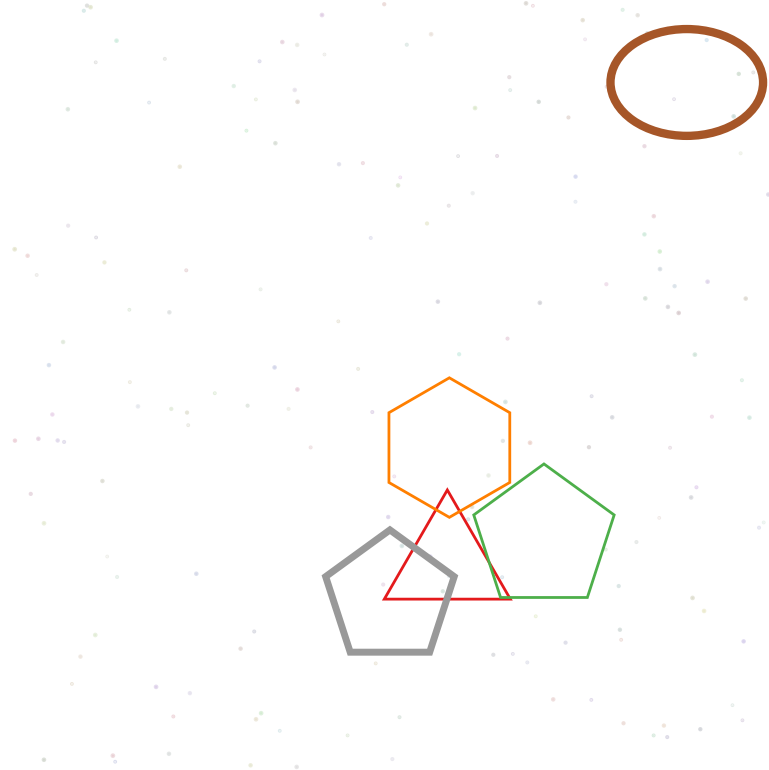[{"shape": "triangle", "thickness": 1, "radius": 0.47, "center": [0.581, 0.269]}, {"shape": "pentagon", "thickness": 1, "radius": 0.48, "center": [0.706, 0.302]}, {"shape": "hexagon", "thickness": 1, "radius": 0.45, "center": [0.584, 0.419]}, {"shape": "oval", "thickness": 3, "radius": 0.5, "center": [0.892, 0.893]}, {"shape": "pentagon", "thickness": 2.5, "radius": 0.44, "center": [0.506, 0.224]}]